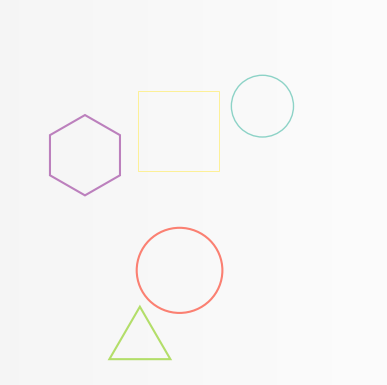[{"shape": "circle", "thickness": 1, "radius": 0.4, "center": [0.677, 0.724]}, {"shape": "circle", "thickness": 1.5, "radius": 0.55, "center": [0.463, 0.298]}, {"shape": "triangle", "thickness": 1.5, "radius": 0.45, "center": [0.361, 0.113]}, {"shape": "hexagon", "thickness": 1.5, "radius": 0.52, "center": [0.219, 0.597]}, {"shape": "square", "thickness": 0.5, "radius": 0.52, "center": [0.461, 0.659]}]